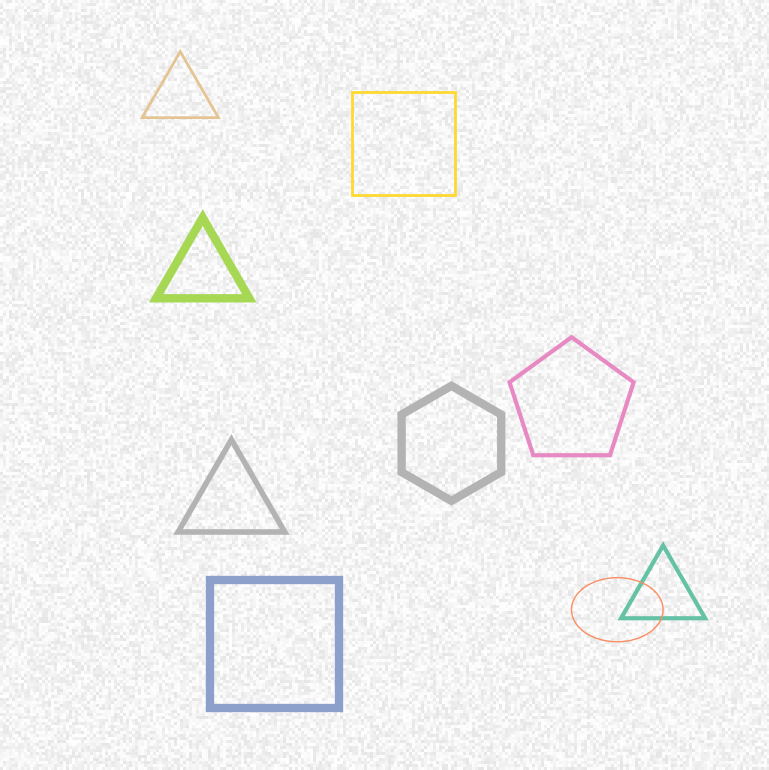[{"shape": "triangle", "thickness": 1.5, "radius": 0.32, "center": [0.861, 0.229]}, {"shape": "oval", "thickness": 0.5, "radius": 0.3, "center": [0.802, 0.208]}, {"shape": "square", "thickness": 3, "radius": 0.42, "center": [0.357, 0.163]}, {"shape": "pentagon", "thickness": 1.5, "radius": 0.42, "center": [0.742, 0.477]}, {"shape": "triangle", "thickness": 3, "radius": 0.35, "center": [0.263, 0.648]}, {"shape": "square", "thickness": 1, "radius": 0.34, "center": [0.524, 0.814]}, {"shape": "triangle", "thickness": 1, "radius": 0.29, "center": [0.234, 0.876]}, {"shape": "triangle", "thickness": 2, "radius": 0.4, "center": [0.301, 0.349]}, {"shape": "hexagon", "thickness": 3, "radius": 0.37, "center": [0.586, 0.424]}]